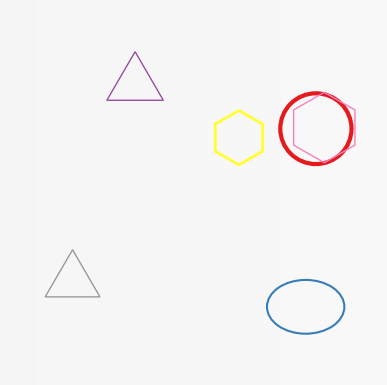[{"shape": "circle", "thickness": 3, "radius": 0.46, "center": [0.815, 0.666]}, {"shape": "oval", "thickness": 1.5, "radius": 0.5, "center": [0.789, 0.203]}, {"shape": "triangle", "thickness": 1, "radius": 0.42, "center": [0.349, 0.782]}, {"shape": "hexagon", "thickness": 2, "radius": 0.35, "center": [0.617, 0.642]}, {"shape": "hexagon", "thickness": 1, "radius": 0.46, "center": [0.837, 0.669]}, {"shape": "triangle", "thickness": 1, "radius": 0.41, "center": [0.187, 0.27]}]